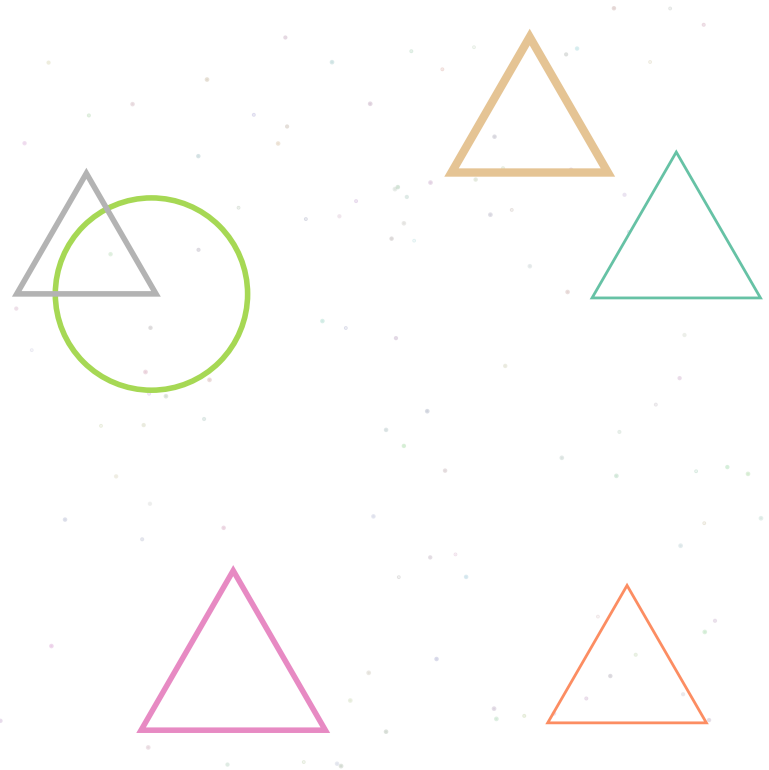[{"shape": "triangle", "thickness": 1, "radius": 0.63, "center": [0.878, 0.676]}, {"shape": "triangle", "thickness": 1, "radius": 0.59, "center": [0.814, 0.121]}, {"shape": "triangle", "thickness": 2, "radius": 0.69, "center": [0.303, 0.121]}, {"shape": "circle", "thickness": 2, "radius": 0.62, "center": [0.197, 0.618]}, {"shape": "triangle", "thickness": 3, "radius": 0.59, "center": [0.688, 0.835]}, {"shape": "triangle", "thickness": 2, "radius": 0.52, "center": [0.112, 0.671]}]